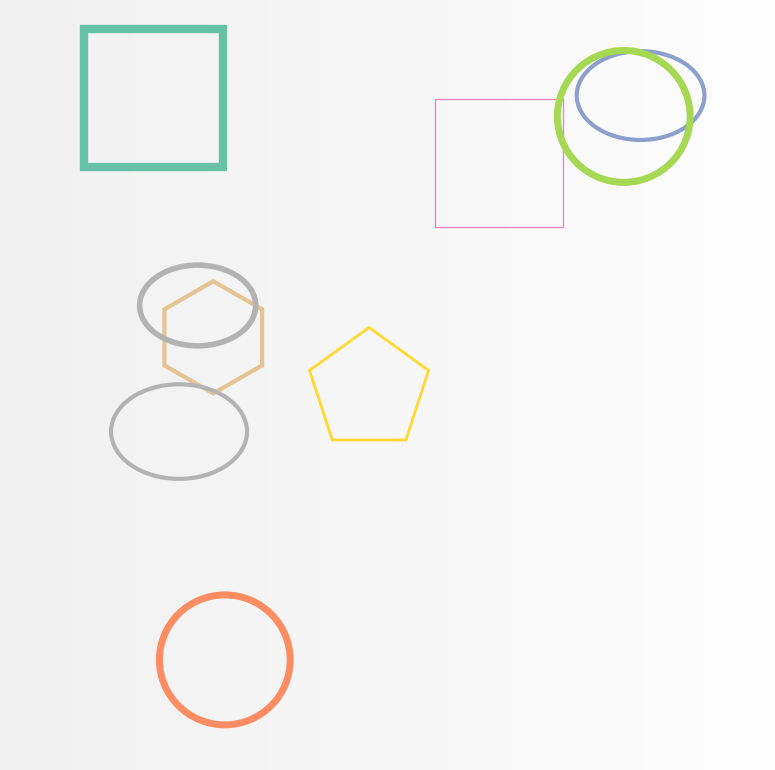[{"shape": "square", "thickness": 3, "radius": 0.45, "center": [0.198, 0.873]}, {"shape": "circle", "thickness": 2.5, "radius": 0.42, "center": [0.29, 0.143]}, {"shape": "oval", "thickness": 1.5, "radius": 0.41, "center": [0.827, 0.876]}, {"shape": "square", "thickness": 0.5, "radius": 0.41, "center": [0.644, 0.789]}, {"shape": "circle", "thickness": 2.5, "radius": 0.43, "center": [0.805, 0.849]}, {"shape": "pentagon", "thickness": 1, "radius": 0.4, "center": [0.476, 0.494]}, {"shape": "hexagon", "thickness": 1.5, "radius": 0.36, "center": [0.275, 0.562]}, {"shape": "oval", "thickness": 2, "radius": 0.37, "center": [0.255, 0.603]}, {"shape": "oval", "thickness": 1.5, "radius": 0.44, "center": [0.231, 0.44]}]